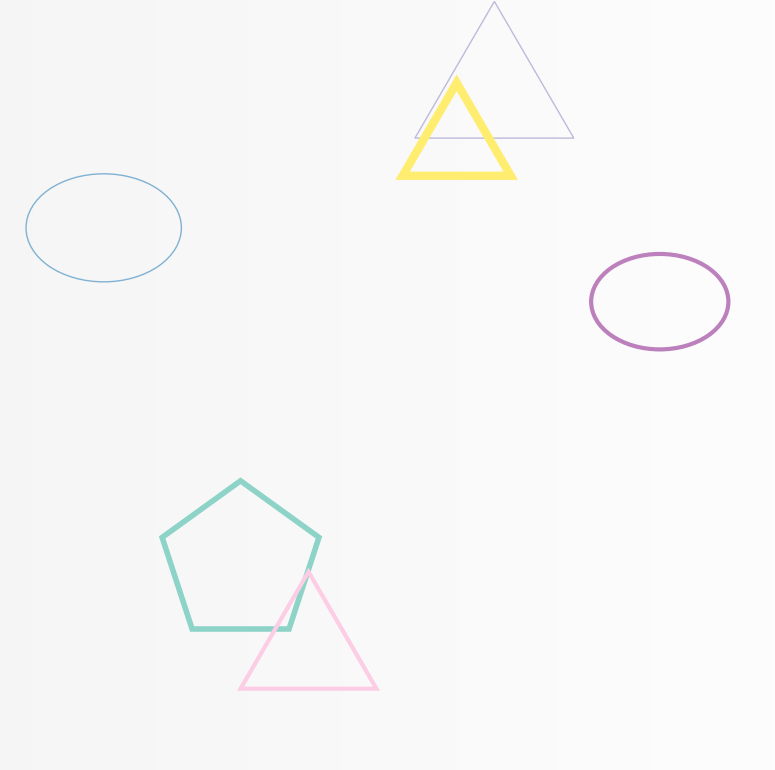[{"shape": "pentagon", "thickness": 2, "radius": 0.53, "center": [0.31, 0.269]}, {"shape": "triangle", "thickness": 0.5, "radius": 0.59, "center": [0.638, 0.88]}, {"shape": "oval", "thickness": 0.5, "radius": 0.5, "center": [0.134, 0.704]}, {"shape": "triangle", "thickness": 1.5, "radius": 0.51, "center": [0.398, 0.156]}, {"shape": "oval", "thickness": 1.5, "radius": 0.44, "center": [0.851, 0.608]}, {"shape": "triangle", "thickness": 3, "radius": 0.4, "center": [0.589, 0.812]}]